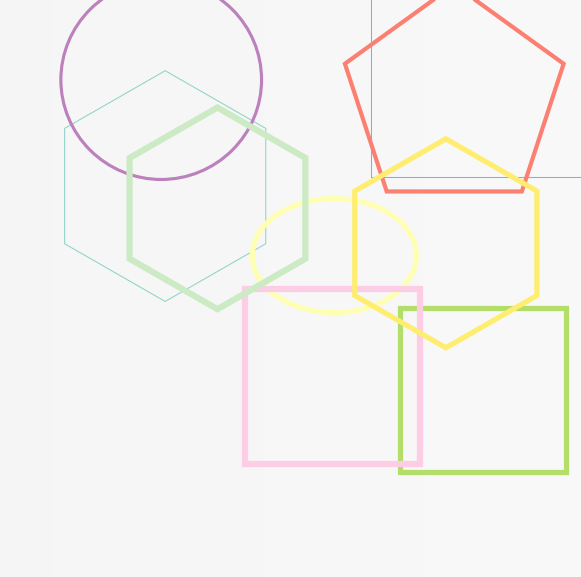[{"shape": "hexagon", "thickness": 0.5, "radius": 1.0, "center": [0.284, 0.677]}, {"shape": "oval", "thickness": 2.5, "radius": 0.71, "center": [0.575, 0.557]}, {"shape": "pentagon", "thickness": 2, "radius": 0.99, "center": [0.782, 0.828]}, {"shape": "square", "thickness": 0.5, "radius": 0.95, "center": [0.829, 0.883]}, {"shape": "square", "thickness": 2.5, "radius": 0.71, "center": [0.831, 0.324]}, {"shape": "square", "thickness": 3, "radius": 0.76, "center": [0.572, 0.347]}, {"shape": "circle", "thickness": 1.5, "radius": 0.86, "center": [0.277, 0.861]}, {"shape": "hexagon", "thickness": 3, "radius": 0.87, "center": [0.374, 0.638]}, {"shape": "hexagon", "thickness": 2.5, "radius": 0.9, "center": [0.767, 0.578]}]